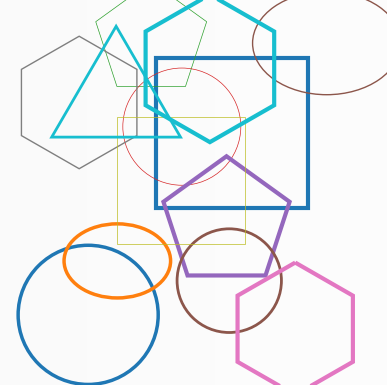[{"shape": "square", "thickness": 3, "radius": 0.98, "center": [0.599, 0.654]}, {"shape": "circle", "thickness": 2.5, "radius": 0.9, "center": [0.228, 0.182]}, {"shape": "oval", "thickness": 2.5, "radius": 0.69, "center": [0.303, 0.322]}, {"shape": "pentagon", "thickness": 0.5, "radius": 0.75, "center": [0.39, 0.897]}, {"shape": "circle", "thickness": 0.5, "radius": 0.76, "center": [0.469, 0.671]}, {"shape": "pentagon", "thickness": 3, "radius": 0.86, "center": [0.585, 0.423]}, {"shape": "circle", "thickness": 2, "radius": 0.67, "center": [0.592, 0.271]}, {"shape": "oval", "thickness": 1, "radius": 0.96, "center": [0.843, 0.888]}, {"shape": "hexagon", "thickness": 3, "radius": 0.86, "center": [0.762, 0.146]}, {"shape": "hexagon", "thickness": 1, "radius": 0.86, "center": [0.204, 0.734]}, {"shape": "square", "thickness": 0.5, "radius": 0.82, "center": [0.467, 0.532]}, {"shape": "triangle", "thickness": 2, "radius": 0.96, "center": [0.3, 0.74]}, {"shape": "hexagon", "thickness": 3, "radius": 0.96, "center": [0.542, 0.822]}]